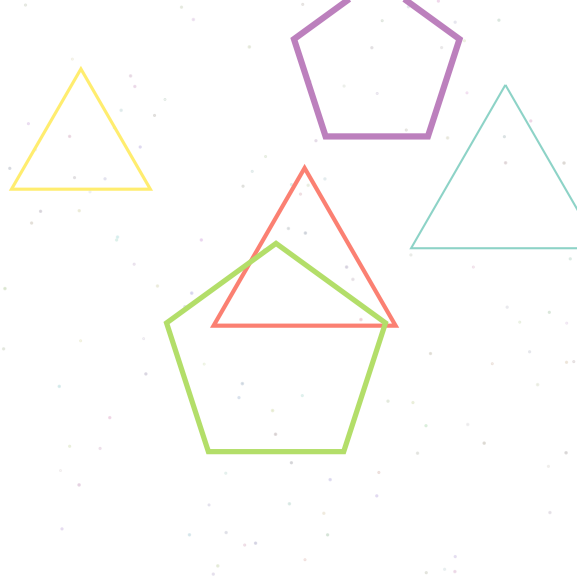[{"shape": "triangle", "thickness": 1, "radius": 0.94, "center": [0.875, 0.664]}, {"shape": "triangle", "thickness": 2, "radius": 0.91, "center": [0.527, 0.526]}, {"shape": "pentagon", "thickness": 2.5, "radius": 1.0, "center": [0.478, 0.378]}, {"shape": "pentagon", "thickness": 3, "radius": 0.75, "center": [0.652, 0.885]}, {"shape": "triangle", "thickness": 1.5, "radius": 0.69, "center": [0.14, 0.741]}]